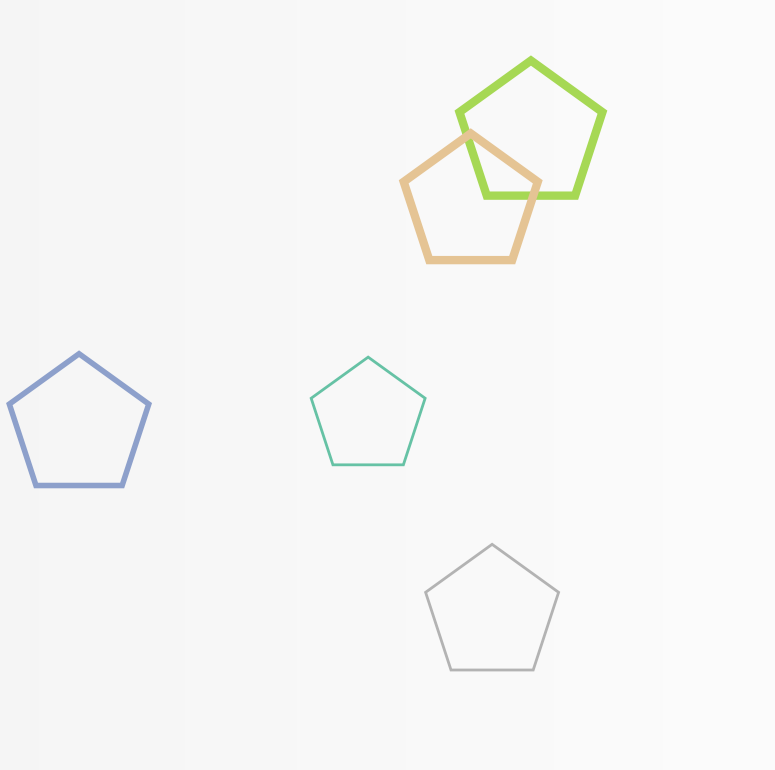[{"shape": "pentagon", "thickness": 1, "radius": 0.39, "center": [0.475, 0.459]}, {"shape": "pentagon", "thickness": 2, "radius": 0.47, "center": [0.102, 0.446]}, {"shape": "pentagon", "thickness": 3, "radius": 0.48, "center": [0.685, 0.824]}, {"shape": "pentagon", "thickness": 3, "radius": 0.45, "center": [0.607, 0.736]}, {"shape": "pentagon", "thickness": 1, "radius": 0.45, "center": [0.635, 0.203]}]